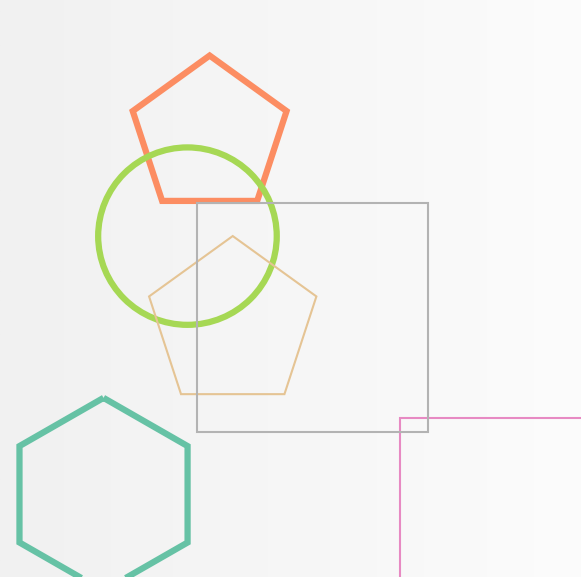[{"shape": "hexagon", "thickness": 3, "radius": 0.83, "center": [0.178, 0.143]}, {"shape": "pentagon", "thickness": 3, "radius": 0.7, "center": [0.361, 0.764]}, {"shape": "square", "thickness": 1, "radius": 0.79, "center": [0.846, 0.118]}, {"shape": "circle", "thickness": 3, "radius": 0.77, "center": [0.323, 0.59]}, {"shape": "pentagon", "thickness": 1, "radius": 0.76, "center": [0.4, 0.439]}, {"shape": "square", "thickness": 1, "radius": 0.99, "center": [0.538, 0.45]}]